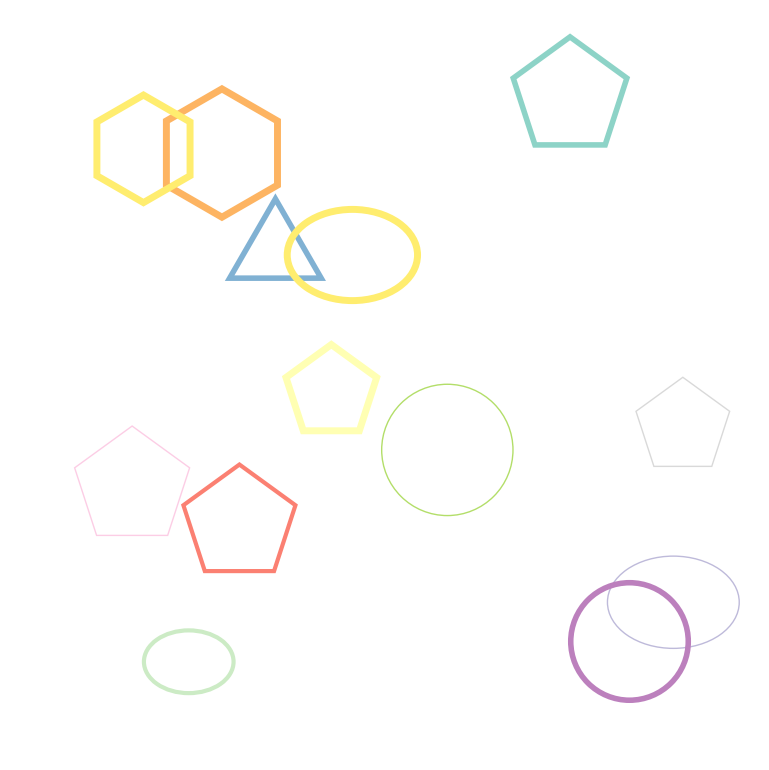[{"shape": "pentagon", "thickness": 2, "radius": 0.39, "center": [0.74, 0.875]}, {"shape": "pentagon", "thickness": 2.5, "radius": 0.31, "center": [0.43, 0.491]}, {"shape": "oval", "thickness": 0.5, "radius": 0.43, "center": [0.874, 0.218]}, {"shape": "pentagon", "thickness": 1.5, "radius": 0.38, "center": [0.311, 0.32]}, {"shape": "triangle", "thickness": 2, "radius": 0.34, "center": [0.358, 0.673]}, {"shape": "hexagon", "thickness": 2.5, "radius": 0.42, "center": [0.288, 0.801]}, {"shape": "circle", "thickness": 0.5, "radius": 0.43, "center": [0.581, 0.416]}, {"shape": "pentagon", "thickness": 0.5, "radius": 0.39, "center": [0.172, 0.368]}, {"shape": "pentagon", "thickness": 0.5, "radius": 0.32, "center": [0.887, 0.446]}, {"shape": "circle", "thickness": 2, "radius": 0.38, "center": [0.818, 0.167]}, {"shape": "oval", "thickness": 1.5, "radius": 0.29, "center": [0.245, 0.141]}, {"shape": "oval", "thickness": 2.5, "radius": 0.42, "center": [0.458, 0.669]}, {"shape": "hexagon", "thickness": 2.5, "radius": 0.35, "center": [0.186, 0.807]}]